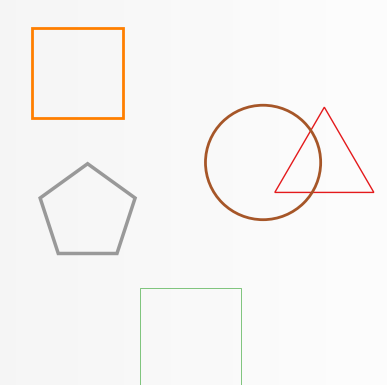[{"shape": "triangle", "thickness": 1, "radius": 0.74, "center": [0.837, 0.574]}, {"shape": "square", "thickness": 0.5, "radius": 0.65, "center": [0.492, 0.122]}, {"shape": "square", "thickness": 2, "radius": 0.59, "center": [0.2, 0.81]}, {"shape": "circle", "thickness": 2, "radius": 0.74, "center": [0.679, 0.578]}, {"shape": "pentagon", "thickness": 2.5, "radius": 0.64, "center": [0.226, 0.446]}]